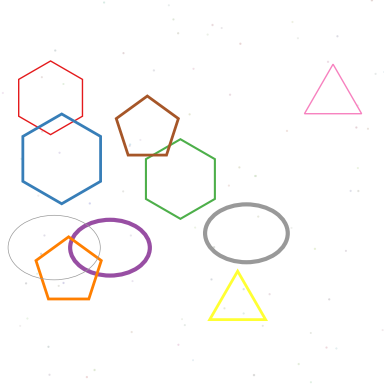[{"shape": "hexagon", "thickness": 1, "radius": 0.48, "center": [0.131, 0.746]}, {"shape": "hexagon", "thickness": 2, "radius": 0.58, "center": [0.16, 0.587]}, {"shape": "hexagon", "thickness": 1.5, "radius": 0.52, "center": [0.469, 0.535]}, {"shape": "oval", "thickness": 3, "radius": 0.52, "center": [0.286, 0.357]}, {"shape": "pentagon", "thickness": 2, "radius": 0.45, "center": [0.178, 0.296]}, {"shape": "triangle", "thickness": 2, "radius": 0.42, "center": [0.617, 0.212]}, {"shape": "pentagon", "thickness": 2, "radius": 0.42, "center": [0.383, 0.666]}, {"shape": "triangle", "thickness": 1, "radius": 0.43, "center": [0.865, 0.748]}, {"shape": "oval", "thickness": 0.5, "radius": 0.6, "center": [0.141, 0.357]}, {"shape": "oval", "thickness": 3, "radius": 0.54, "center": [0.64, 0.394]}]